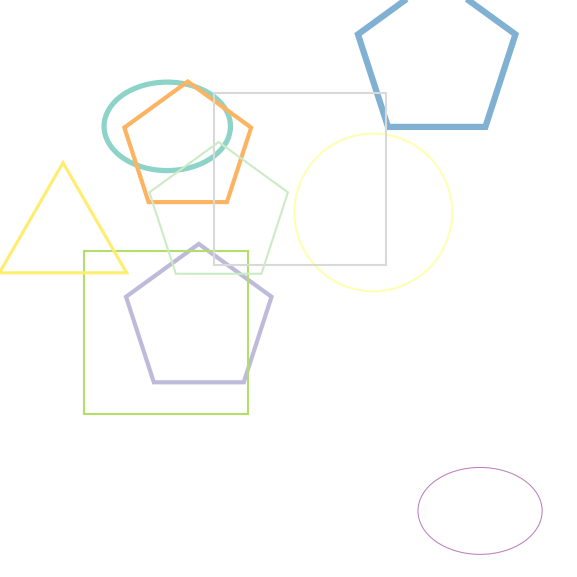[{"shape": "oval", "thickness": 2.5, "radius": 0.55, "center": [0.29, 0.78]}, {"shape": "circle", "thickness": 1, "radius": 0.68, "center": [0.646, 0.631]}, {"shape": "pentagon", "thickness": 2, "radius": 0.66, "center": [0.344, 0.444]}, {"shape": "pentagon", "thickness": 3, "radius": 0.72, "center": [0.756, 0.895]}, {"shape": "pentagon", "thickness": 2, "radius": 0.58, "center": [0.325, 0.743]}, {"shape": "square", "thickness": 1, "radius": 0.71, "center": [0.287, 0.423]}, {"shape": "square", "thickness": 1, "radius": 0.75, "center": [0.519, 0.689]}, {"shape": "oval", "thickness": 0.5, "radius": 0.54, "center": [0.831, 0.114]}, {"shape": "pentagon", "thickness": 1, "radius": 0.63, "center": [0.379, 0.627]}, {"shape": "triangle", "thickness": 1.5, "radius": 0.64, "center": [0.109, 0.59]}]